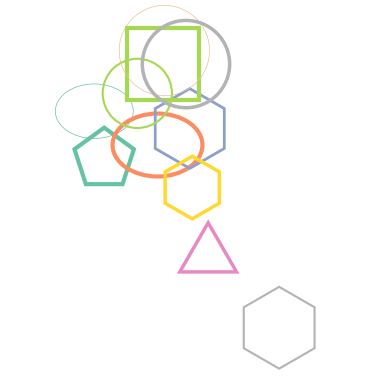[{"shape": "oval", "thickness": 0.5, "radius": 0.51, "center": [0.245, 0.711]}, {"shape": "pentagon", "thickness": 3, "radius": 0.41, "center": [0.271, 0.587]}, {"shape": "oval", "thickness": 3, "radius": 0.58, "center": [0.409, 0.623]}, {"shape": "hexagon", "thickness": 2, "radius": 0.52, "center": [0.493, 0.666]}, {"shape": "triangle", "thickness": 2.5, "radius": 0.43, "center": [0.541, 0.336]}, {"shape": "circle", "thickness": 1.5, "radius": 0.45, "center": [0.357, 0.757]}, {"shape": "square", "thickness": 3, "radius": 0.47, "center": [0.422, 0.833]}, {"shape": "hexagon", "thickness": 2.5, "radius": 0.41, "center": [0.499, 0.513]}, {"shape": "circle", "thickness": 0.5, "radius": 0.59, "center": [0.427, 0.869]}, {"shape": "circle", "thickness": 2.5, "radius": 0.57, "center": [0.483, 0.834]}, {"shape": "hexagon", "thickness": 1.5, "radius": 0.53, "center": [0.725, 0.149]}]